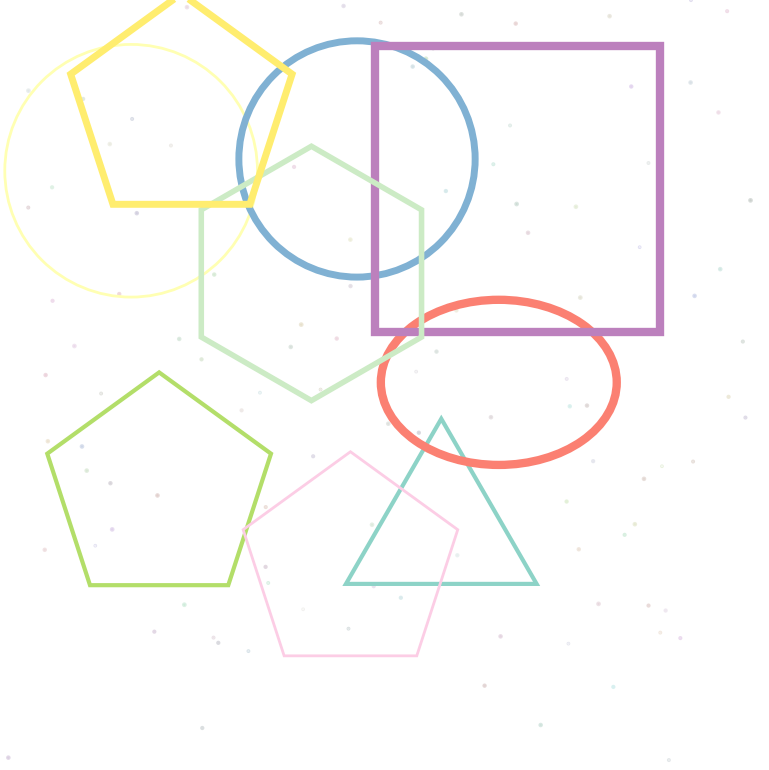[{"shape": "triangle", "thickness": 1.5, "radius": 0.71, "center": [0.573, 0.313]}, {"shape": "circle", "thickness": 1, "radius": 0.82, "center": [0.17, 0.778]}, {"shape": "oval", "thickness": 3, "radius": 0.77, "center": [0.648, 0.503]}, {"shape": "circle", "thickness": 2.5, "radius": 0.77, "center": [0.464, 0.794]}, {"shape": "pentagon", "thickness": 1.5, "radius": 0.76, "center": [0.207, 0.364]}, {"shape": "pentagon", "thickness": 1, "radius": 0.73, "center": [0.455, 0.267]}, {"shape": "square", "thickness": 3, "radius": 0.93, "center": [0.672, 0.755]}, {"shape": "hexagon", "thickness": 2, "radius": 0.83, "center": [0.404, 0.645]}, {"shape": "pentagon", "thickness": 2.5, "radius": 0.76, "center": [0.236, 0.857]}]